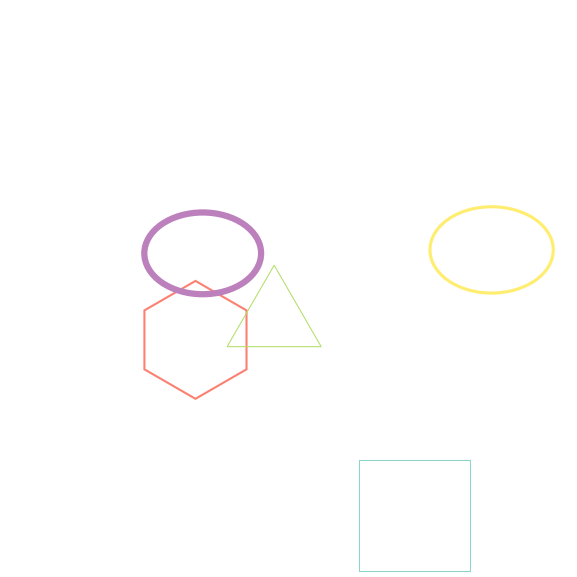[{"shape": "square", "thickness": 0.5, "radius": 0.48, "center": [0.718, 0.106]}, {"shape": "hexagon", "thickness": 1, "radius": 0.51, "center": [0.338, 0.411]}, {"shape": "triangle", "thickness": 0.5, "radius": 0.47, "center": [0.475, 0.446]}, {"shape": "oval", "thickness": 3, "radius": 0.51, "center": [0.351, 0.56]}, {"shape": "oval", "thickness": 1.5, "radius": 0.53, "center": [0.851, 0.566]}]